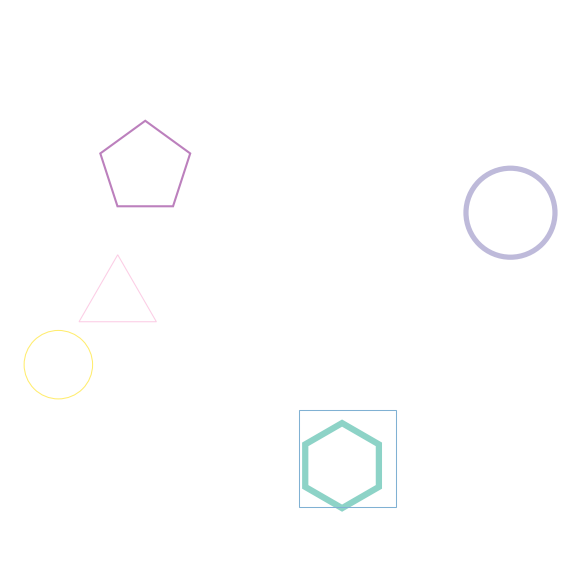[{"shape": "hexagon", "thickness": 3, "radius": 0.37, "center": [0.592, 0.193]}, {"shape": "circle", "thickness": 2.5, "radius": 0.39, "center": [0.884, 0.631]}, {"shape": "square", "thickness": 0.5, "radius": 0.42, "center": [0.602, 0.205]}, {"shape": "triangle", "thickness": 0.5, "radius": 0.39, "center": [0.204, 0.481]}, {"shape": "pentagon", "thickness": 1, "radius": 0.41, "center": [0.252, 0.708]}, {"shape": "circle", "thickness": 0.5, "radius": 0.3, "center": [0.101, 0.368]}]